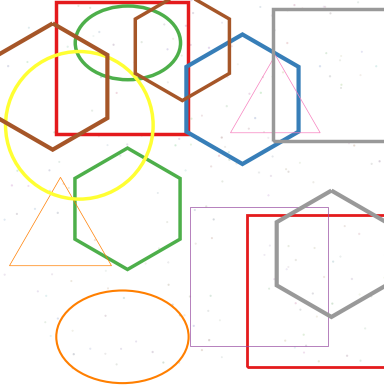[{"shape": "square", "thickness": 2.5, "radius": 0.86, "center": [0.317, 0.824]}, {"shape": "square", "thickness": 2, "radius": 0.99, "center": [0.839, 0.243]}, {"shape": "hexagon", "thickness": 3, "radius": 0.84, "center": [0.63, 0.742]}, {"shape": "hexagon", "thickness": 2.5, "radius": 0.79, "center": [0.331, 0.458]}, {"shape": "oval", "thickness": 2.5, "radius": 0.68, "center": [0.332, 0.889]}, {"shape": "square", "thickness": 0.5, "radius": 0.9, "center": [0.672, 0.282]}, {"shape": "oval", "thickness": 1.5, "radius": 0.86, "center": [0.318, 0.125]}, {"shape": "triangle", "thickness": 0.5, "radius": 0.77, "center": [0.157, 0.386]}, {"shape": "circle", "thickness": 2.5, "radius": 0.96, "center": [0.206, 0.675]}, {"shape": "hexagon", "thickness": 3, "radius": 0.82, "center": [0.137, 0.775]}, {"shape": "hexagon", "thickness": 2.5, "radius": 0.71, "center": [0.474, 0.88]}, {"shape": "triangle", "thickness": 0.5, "radius": 0.67, "center": [0.715, 0.722]}, {"shape": "hexagon", "thickness": 3, "radius": 0.82, "center": [0.861, 0.341]}, {"shape": "square", "thickness": 2.5, "radius": 0.86, "center": [0.88, 0.805]}]